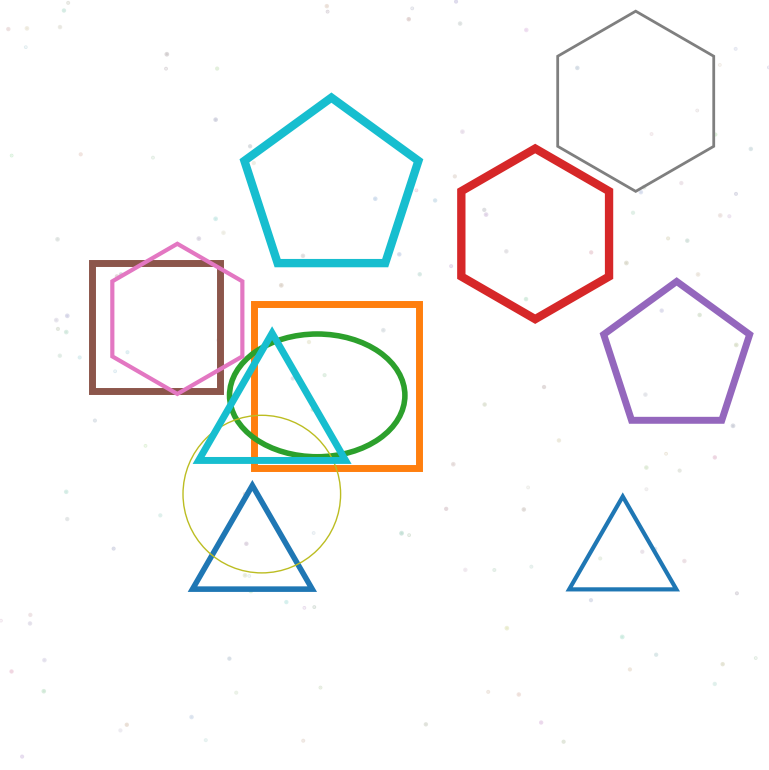[{"shape": "triangle", "thickness": 1.5, "radius": 0.4, "center": [0.809, 0.275]}, {"shape": "triangle", "thickness": 2, "radius": 0.45, "center": [0.328, 0.28]}, {"shape": "square", "thickness": 2.5, "radius": 0.53, "center": [0.437, 0.499]}, {"shape": "oval", "thickness": 2, "radius": 0.57, "center": [0.412, 0.487]}, {"shape": "hexagon", "thickness": 3, "radius": 0.55, "center": [0.695, 0.696]}, {"shape": "pentagon", "thickness": 2.5, "radius": 0.5, "center": [0.879, 0.535]}, {"shape": "square", "thickness": 2.5, "radius": 0.41, "center": [0.202, 0.576]}, {"shape": "hexagon", "thickness": 1.5, "radius": 0.49, "center": [0.23, 0.586]}, {"shape": "hexagon", "thickness": 1, "radius": 0.58, "center": [0.826, 0.868]}, {"shape": "circle", "thickness": 0.5, "radius": 0.51, "center": [0.34, 0.358]}, {"shape": "pentagon", "thickness": 3, "radius": 0.59, "center": [0.43, 0.754]}, {"shape": "triangle", "thickness": 2.5, "radius": 0.55, "center": [0.353, 0.457]}]